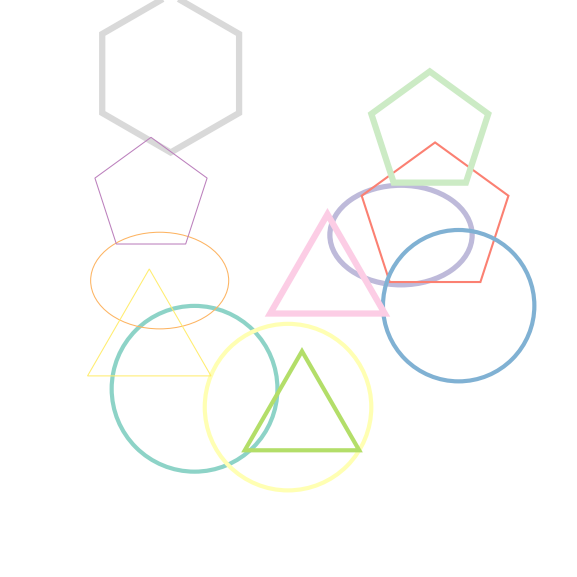[{"shape": "circle", "thickness": 2, "radius": 0.72, "center": [0.337, 0.326]}, {"shape": "circle", "thickness": 2, "radius": 0.72, "center": [0.499, 0.294]}, {"shape": "oval", "thickness": 2.5, "radius": 0.62, "center": [0.694, 0.592]}, {"shape": "pentagon", "thickness": 1, "radius": 0.67, "center": [0.753, 0.619]}, {"shape": "circle", "thickness": 2, "radius": 0.66, "center": [0.794, 0.47]}, {"shape": "oval", "thickness": 0.5, "radius": 0.6, "center": [0.276, 0.513]}, {"shape": "triangle", "thickness": 2, "radius": 0.57, "center": [0.523, 0.277]}, {"shape": "triangle", "thickness": 3, "radius": 0.57, "center": [0.567, 0.514]}, {"shape": "hexagon", "thickness": 3, "radius": 0.68, "center": [0.296, 0.872]}, {"shape": "pentagon", "thickness": 0.5, "radius": 0.51, "center": [0.261, 0.659]}, {"shape": "pentagon", "thickness": 3, "radius": 0.53, "center": [0.744, 0.769]}, {"shape": "triangle", "thickness": 0.5, "radius": 0.62, "center": [0.258, 0.41]}]